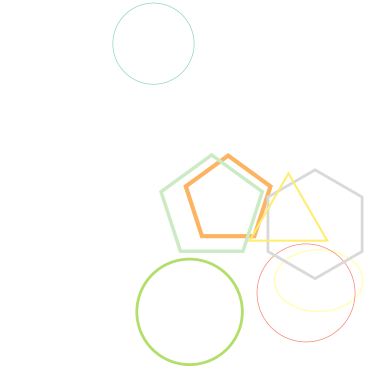[{"shape": "circle", "thickness": 0.5, "radius": 0.53, "center": [0.399, 0.887]}, {"shape": "oval", "thickness": 1, "radius": 0.57, "center": [0.828, 0.271]}, {"shape": "circle", "thickness": 0.5, "radius": 0.64, "center": [0.795, 0.239]}, {"shape": "pentagon", "thickness": 3, "radius": 0.58, "center": [0.593, 0.48]}, {"shape": "circle", "thickness": 2, "radius": 0.69, "center": [0.492, 0.19]}, {"shape": "hexagon", "thickness": 2, "radius": 0.71, "center": [0.818, 0.418]}, {"shape": "pentagon", "thickness": 2.5, "radius": 0.69, "center": [0.55, 0.459]}, {"shape": "triangle", "thickness": 1.5, "radius": 0.58, "center": [0.749, 0.433]}]